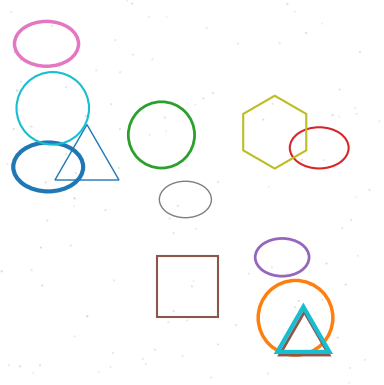[{"shape": "triangle", "thickness": 1, "radius": 0.48, "center": [0.226, 0.58]}, {"shape": "oval", "thickness": 3, "radius": 0.45, "center": [0.125, 0.566]}, {"shape": "circle", "thickness": 2.5, "radius": 0.48, "center": [0.768, 0.175]}, {"shape": "circle", "thickness": 2, "radius": 0.43, "center": [0.419, 0.65]}, {"shape": "oval", "thickness": 1.5, "radius": 0.38, "center": [0.829, 0.616]}, {"shape": "oval", "thickness": 2, "radius": 0.35, "center": [0.733, 0.332]}, {"shape": "square", "thickness": 1.5, "radius": 0.4, "center": [0.487, 0.257]}, {"shape": "triangle", "thickness": 2, "radius": 0.37, "center": [0.79, 0.115]}, {"shape": "oval", "thickness": 2.5, "radius": 0.42, "center": [0.121, 0.886]}, {"shape": "oval", "thickness": 1, "radius": 0.34, "center": [0.481, 0.482]}, {"shape": "hexagon", "thickness": 1.5, "radius": 0.47, "center": [0.714, 0.657]}, {"shape": "circle", "thickness": 1.5, "radius": 0.47, "center": [0.137, 0.719]}, {"shape": "triangle", "thickness": 3, "radius": 0.39, "center": [0.788, 0.125]}]